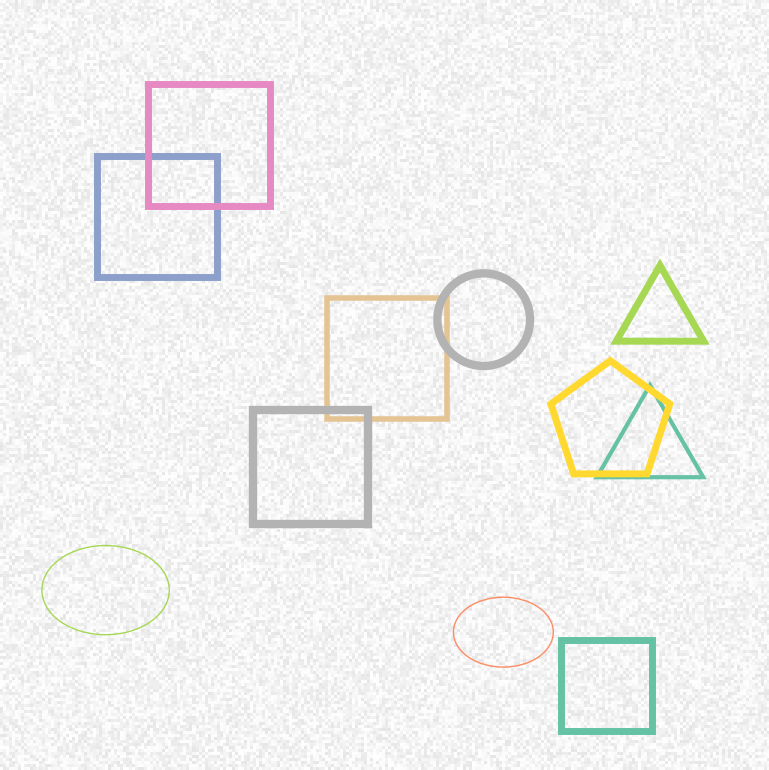[{"shape": "square", "thickness": 2.5, "radius": 0.29, "center": [0.787, 0.11]}, {"shape": "triangle", "thickness": 1.5, "radius": 0.4, "center": [0.844, 0.42]}, {"shape": "oval", "thickness": 0.5, "radius": 0.32, "center": [0.654, 0.179]}, {"shape": "square", "thickness": 2.5, "radius": 0.39, "center": [0.204, 0.719]}, {"shape": "square", "thickness": 2.5, "radius": 0.4, "center": [0.272, 0.811]}, {"shape": "triangle", "thickness": 2.5, "radius": 0.33, "center": [0.857, 0.59]}, {"shape": "oval", "thickness": 0.5, "radius": 0.41, "center": [0.137, 0.234]}, {"shape": "pentagon", "thickness": 2.5, "radius": 0.41, "center": [0.793, 0.45]}, {"shape": "square", "thickness": 2, "radius": 0.39, "center": [0.503, 0.534]}, {"shape": "square", "thickness": 3, "radius": 0.37, "center": [0.403, 0.393]}, {"shape": "circle", "thickness": 3, "radius": 0.3, "center": [0.628, 0.585]}]